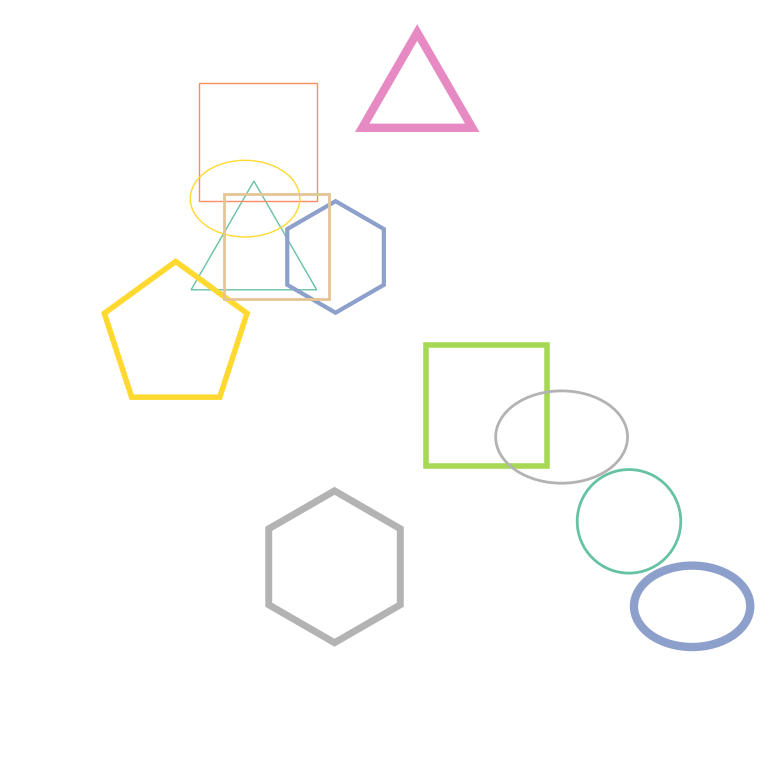[{"shape": "triangle", "thickness": 0.5, "radius": 0.47, "center": [0.33, 0.671]}, {"shape": "circle", "thickness": 1, "radius": 0.34, "center": [0.817, 0.323]}, {"shape": "square", "thickness": 0.5, "radius": 0.38, "center": [0.335, 0.815]}, {"shape": "oval", "thickness": 3, "radius": 0.38, "center": [0.899, 0.213]}, {"shape": "hexagon", "thickness": 1.5, "radius": 0.36, "center": [0.436, 0.666]}, {"shape": "triangle", "thickness": 3, "radius": 0.41, "center": [0.542, 0.875]}, {"shape": "square", "thickness": 2, "radius": 0.39, "center": [0.631, 0.473]}, {"shape": "pentagon", "thickness": 2, "radius": 0.49, "center": [0.228, 0.563]}, {"shape": "oval", "thickness": 0.5, "radius": 0.36, "center": [0.318, 0.742]}, {"shape": "square", "thickness": 1, "radius": 0.34, "center": [0.359, 0.68]}, {"shape": "hexagon", "thickness": 2.5, "radius": 0.49, "center": [0.434, 0.264]}, {"shape": "oval", "thickness": 1, "radius": 0.43, "center": [0.729, 0.432]}]